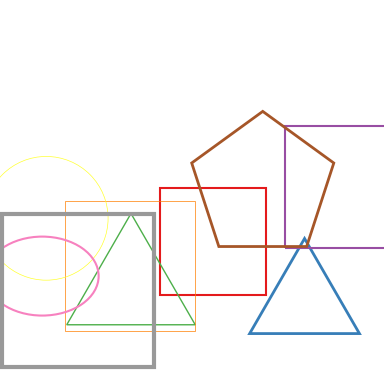[{"shape": "square", "thickness": 1.5, "radius": 0.69, "center": [0.553, 0.373]}, {"shape": "triangle", "thickness": 2, "radius": 0.82, "center": [0.791, 0.216]}, {"shape": "triangle", "thickness": 1, "radius": 0.96, "center": [0.34, 0.253]}, {"shape": "square", "thickness": 1.5, "radius": 0.79, "center": [0.898, 0.514]}, {"shape": "square", "thickness": 0.5, "radius": 0.84, "center": [0.339, 0.31]}, {"shape": "circle", "thickness": 0.5, "radius": 0.8, "center": [0.12, 0.433]}, {"shape": "pentagon", "thickness": 2, "radius": 0.97, "center": [0.682, 0.517]}, {"shape": "oval", "thickness": 1.5, "radius": 0.73, "center": [0.11, 0.283]}, {"shape": "square", "thickness": 3, "radius": 0.99, "center": [0.202, 0.246]}]